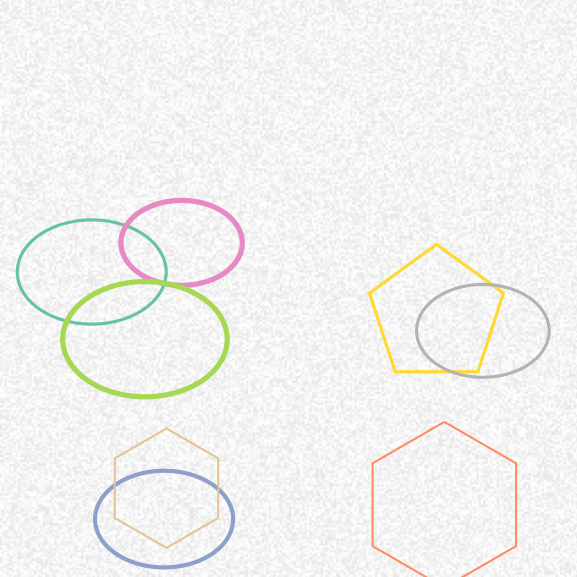[{"shape": "oval", "thickness": 1.5, "radius": 0.64, "center": [0.159, 0.528]}, {"shape": "hexagon", "thickness": 1, "radius": 0.72, "center": [0.769, 0.125]}, {"shape": "oval", "thickness": 2, "radius": 0.6, "center": [0.284, 0.1]}, {"shape": "oval", "thickness": 2.5, "radius": 0.53, "center": [0.314, 0.579]}, {"shape": "oval", "thickness": 2.5, "radius": 0.71, "center": [0.251, 0.412]}, {"shape": "pentagon", "thickness": 1.5, "radius": 0.61, "center": [0.756, 0.454]}, {"shape": "hexagon", "thickness": 1, "radius": 0.52, "center": [0.288, 0.154]}, {"shape": "oval", "thickness": 1.5, "radius": 0.57, "center": [0.836, 0.426]}]